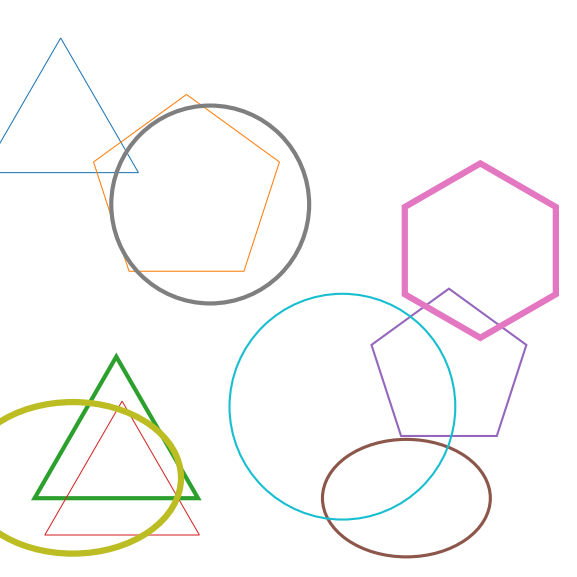[{"shape": "triangle", "thickness": 0.5, "radius": 0.78, "center": [0.105, 0.778]}, {"shape": "pentagon", "thickness": 0.5, "radius": 0.85, "center": [0.323, 0.666]}, {"shape": "triangle", "thickness": 2, "radius": 0.82, "center": [0.201, 0.218]}, {"shape": "triangle", "thickness": 0.5, "radius": 0.77, "center": [0.211, 0.15]}, {"shape": "pentagon", "thickness": 1, "radius": 0.71, "center": [0.777, 0.358]}, {"shape": "oval", "thickness": 1.5, "radius": 0.73, "center": [0.704, 0.137]}, {"shape": "hexagon", "thickness": 3, "radius": 0.76, "center": [0.832, 0.565]}, {"shape": "circle", "thickness": 2, "radius": 0.86, "center": [0.364, 0.645]}, {"shape": "oval", "thickness": 3, "radius": 0.94, "center": [0.126, 0.172]}, {"shape": "circle", "thickness": 1, "radius": 0.98, "center": [0.593, 0.295]}]